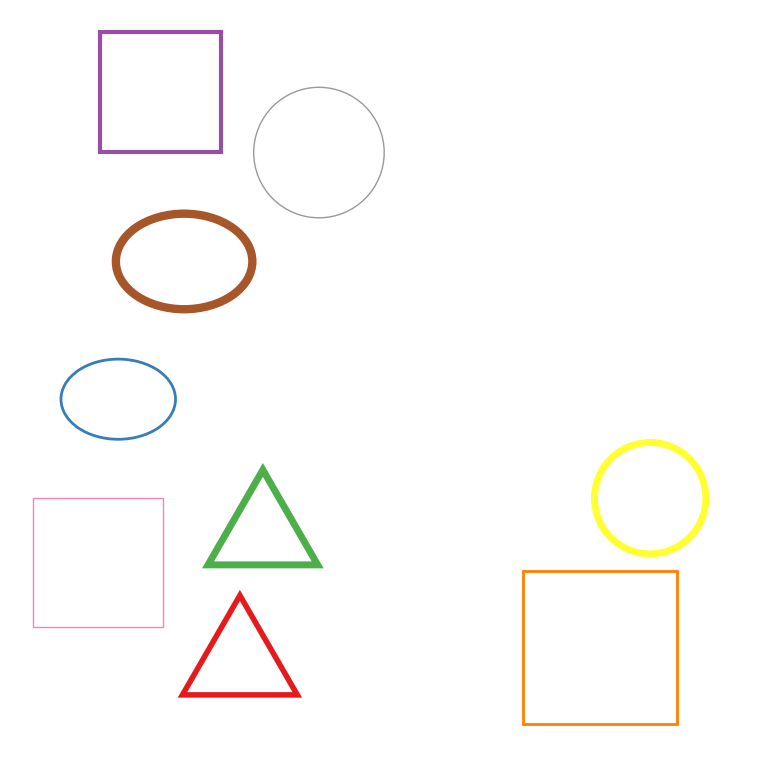[{"shape": "triangle", "thickness": 2, "radius": 0.43, "center": [0.312, 0.141]}, {"shape": "oval", "thickness": 1, "radius": 0.37, "center": [0.154, 0.482]}, {"shape": "triangle", "thickness": 2.5, "radius": 0.41, "center": [0.341, 0.308]}, {"shape": "square", "thickness": 1.5, "radius": 0.39, "center": [0.208, 0.881]}, {"shape": "square", "thickness": 1, "radius": 0.5, "center": [0.779, 0.159]}, {"shape": "circle", "thickness": 2.5, "radius": 0.36, "center": [0.844, 0.353]}, {"shape": "oval", "thickness": 3, "radius": 0.44, "center": [0.239, 0.66]}, {"shape": "square", "thickness": 0.5, "radius": 0.42, "center": [0.127, 0.27]}, {"shape": "circle", "thickness": 0.5, "radius": 0.42, "center": [0.414, 0.802]}]